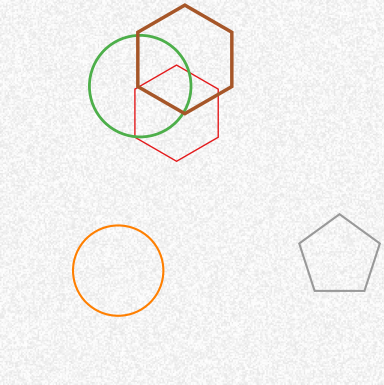[{"shape": "hexagon", "thickness": 1, "radius": 0.62, "center": [0.459, 0.706]}, {"shape": "circle", "thickness": 2, "radius": 0.66, "center": [0.364, 0.776]}, {"shape": "circle", "thickness": 1.5, "radius": 0.59, "center": [0.307, 0.297]}, {"shape": "hexagon", "thickness": 2.5, "radius": 0.7, "center": [0.48, 0.846]}, {"shape": "pentagon", "thickness": 1.5, "radius": 0.55, "center": [0.882, 0.334]}]